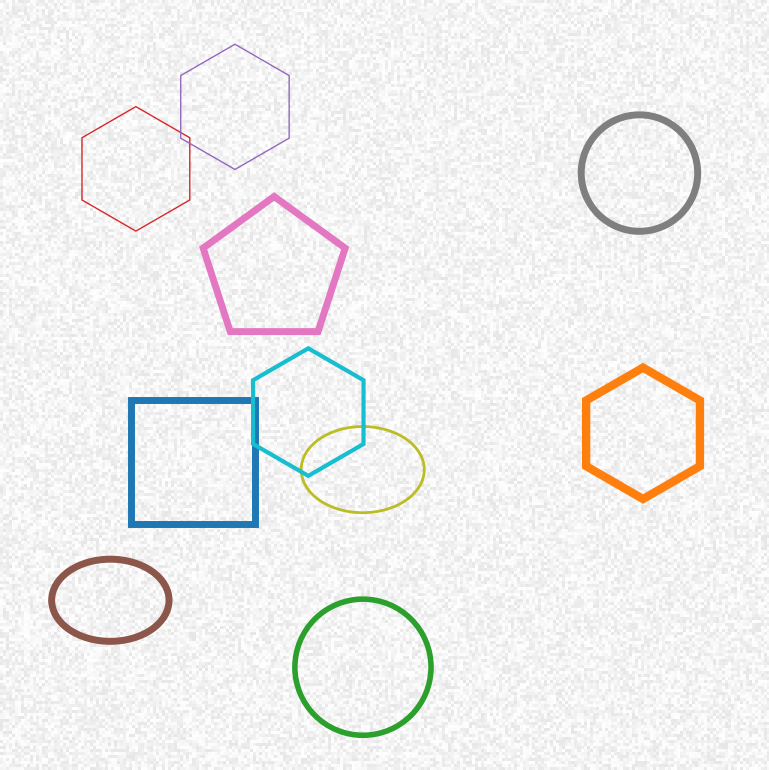[{"shape": "square", "thickness": 2.5, "radius": 0.4, "center": [0.251, 0.4]}, {"shape": "hexagon", "thickness": 3, "radius": 0.43, "center": [0.835, 0.437]}, {"shape": "circle", "thickness": 2, "radius": 0.44, "center": [0.471, 0.133]}, {"shape": "hexagon", "thickness": 0.5, "radius": 0.4, "center": [0.176, 0.781]}, {"shape": "hexagon", "thickness": 0.5, "radius": 0.41, "center": [0.305, 0.861]}, {"shape": "oval", "thickness": 2.5, "radius": 0.38, "center": [0.143, 0.22]}, {"shape": "pentagon", "thickness": 2.5, "radius": 0.48, "center": [0.356, 0.648]}, {"shape": "circle", "thickness": 2.5, "radius": 0.38, "center": [0.83, 0.775]}, {"shape": "oval", "thickness": 1, "radius": 0.4, "center": [0.471, 0.39]}, {"shape": "hexagon", "thickness": 1.5, "radius": 0.41, "center": [0.4, 0.465]}]